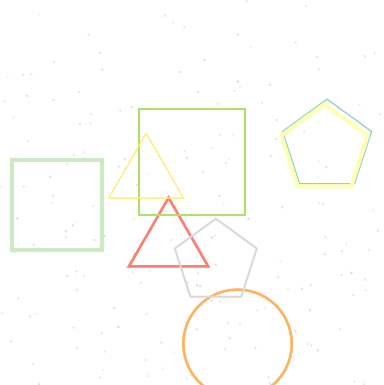[{"shape": "pentagon", "thickness": 1, "radius": 0.61, "center": [0.849, 0.621]}, {"shape": "pentagon", "thickness": 3, "radius": 0.59, "center": [0.843, 0.611]}, {"shape": "triangle", "thickness": 2, "radius": 0.59, "center": [0.438, 0.368]}, {"shape": "circle", "thickness": 2, "radius": 0.7, "center": [0.617, 0.107]}, {"shape": "square", "thickness": 1.5, "radius": 0.69, "center": [0.499, 0.579]}, {"shape": "pentagon", "thickness": 1.5, "radius": 0.56, "center": [0.561, 0.32]}, {"shape": "square", "thickness": 3, "radius": 0.58, "center": [0.147, 0.468]}, {"shape": "triangle", "thickness": 1, "radius": 0.56, "center": [0.38, 0.541]}]